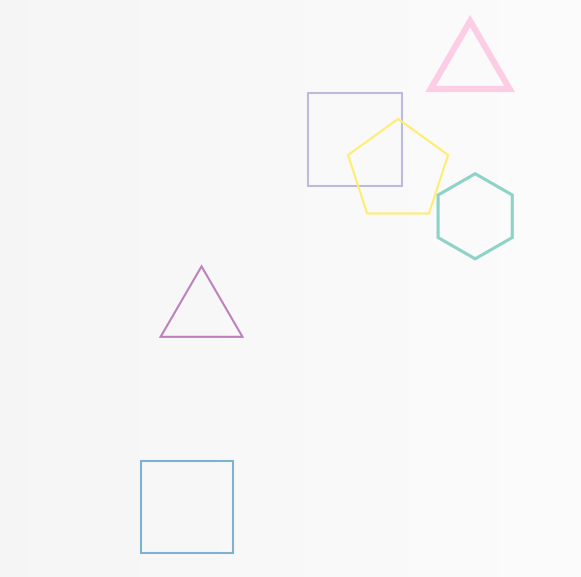[{"shape": "hexagon", "thickness": 1.5, "radius": 0.37, "center": [0.818, 0.625]}, {"shape": "square", "thickness": 1, "radius": 0.4, "center": [0.611, 0.757]}, {"shape": "square", "thickness": 1, "radius": 0.4, "center": [0.322, 0.121]}, {"shape": "triangle", "thickness": 3, "radius": 0.39, "center": [0.809, 0.884]}, {"shape": "triangle", "thickness": 1, "radius": 0.41, "center": [0.347, 0.457]}, {"shape": "pentagon", "thickness": 1, "radius": 0.45, "center": [0.685, 0.703]}]